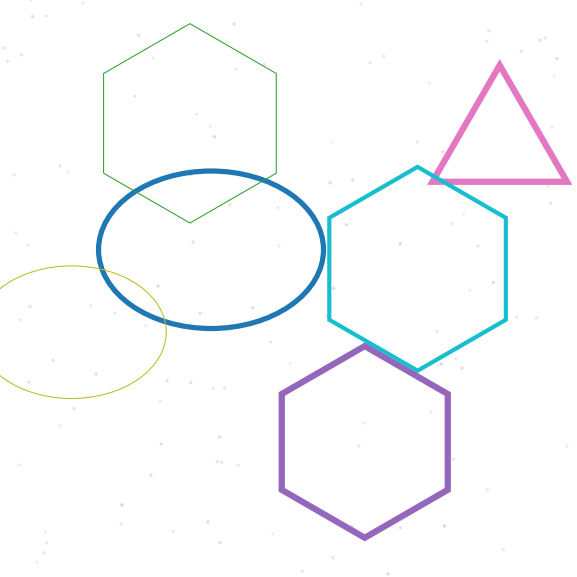[{"shape": "oval", "thickness": 2.5, "radius": 0.97, "center": [0.365, 0.567]}, {"shape": "hexagon", "thickness": 0.5, "radius": 0.86, "center": [0.329, 0.786]}, {"shape": "hexagon", "thickness": 3, "radius": 0.83, "center": [0.632, 0.234]}, {"shape": "triangle", "thickness": 3, "radius": 0.67, "center": [0.865, 0.752]}, {"shape": "oval", "thickness": 0.5, "radius": 0.82, "center": [0.124, 0.424]}, {"shape": "hexagon", "thickness": 2, "radius": 0.88, "center": [0.723, 0.534]}]